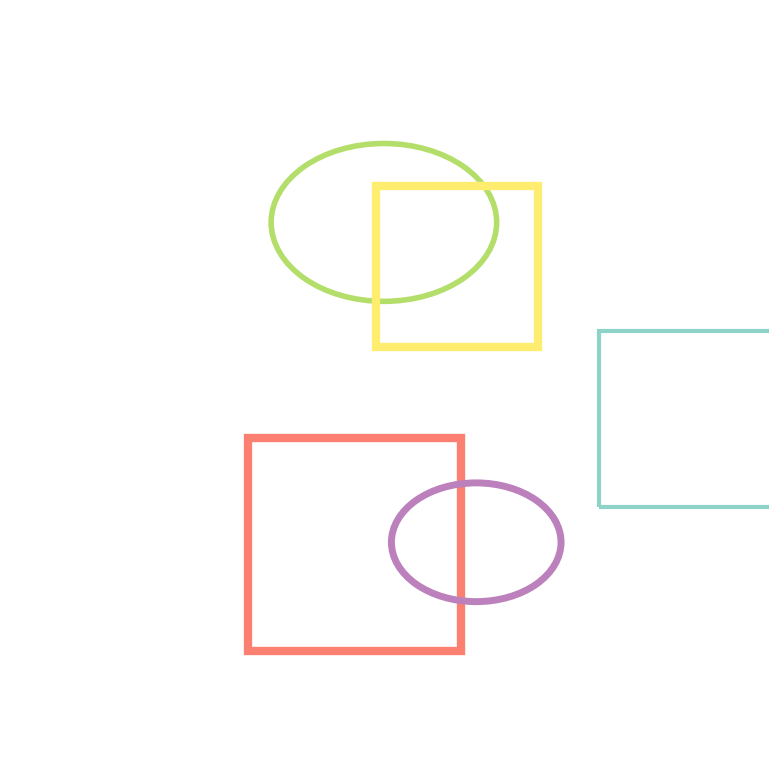[{"shape": "square", "thickness": 1.5, "radius": 0.57, "center": [0.892, 0.456]}, {"shape": "square", "thickness": 3, "radius": 0.69, "center": [0.461, 0.293]}, {"shape": "oval", "thickness": 2, "radius": 0.73, "center": [0.499, 0.711]}, {"shape": "oval", "thickness": 2.5, "radius": 0.55, "center": [0.618, 0.296]}, {"shape": "square", "thickness": 3, "radius": 0.52, "center": [0.593, 0.654]}]